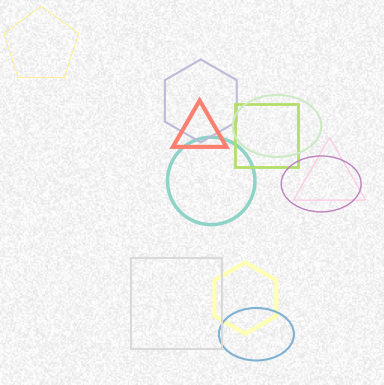[{"shape": "circle", "thickness": 2.5, "radius": 0.57, "center": [0.549, 0.53]}, {"shape": "hexagon", "thickness": 3, "radius": 0.46, "center": [0.637, 0.226]}, {"shape": "hexagon", "thickness": 1.5, "radius": 0.54, "center": [0.522, 0.738]}, {"shape": "triangle", "thickness": 3, "radius": 0.4, "center": [0.519, 0.659]}, {"shape": "oval", "thickness": 1.5, "radius": 0.49, "center": [0.666, 0.132]}, {"shape": "square", "thickness": 2, "radius": 0.41, "center": [0.692, 0.647]}, {"shape": "triangle", "thickness": 1, "radius": 0.54, "center": [0.856, 0.534]}, {"shape": "square", "thickness": 1.5, "radius": 0.59, "center": [0.458, 0.212]}, {"shape": "oval", "thickness": 1, "radius": 0.52, "center": [0.834, 0.522]}, {"shape": "oval", "thickness": 1.5, "radius": 0.57, "center": [0.72, 0.673]}, {"shape": "pentagon", "thickness": 0.5, "radius": 0.51, "center": [0.107, 0.882]}]